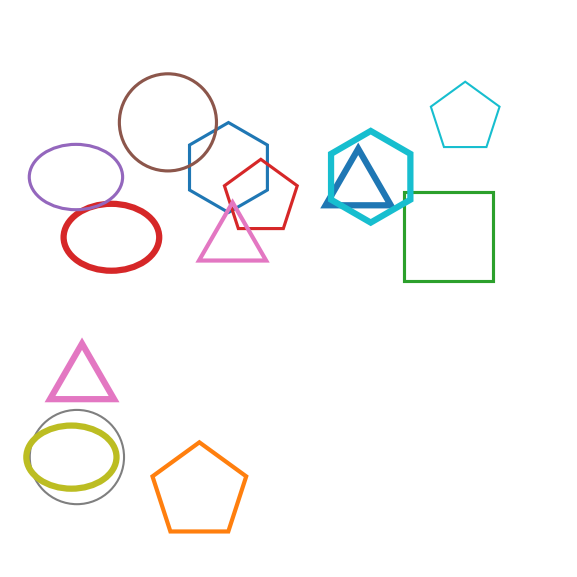[{"shape": "triangle", "thickness": 3, "radius": 0.33, "center": [0.62, 0.676]}, {"shape": "hexagon", "thickness": 1.5, "radius": 0.39, "center": [0.396, 0.709]}, {"shape": "pentagon", "thickness": 2, "radius": 0.43, "center": [0.345, 0.148]}, {"shape": "square", "thickness": 1.5, "radius": 0.39, "center": [0.777, 0.589]}, {"shape": "oval", "thickness": 3, "radius": 0.41, "center": [0.193, 0.588]}, {"shape": "pentagon", "thickness": 1.5, "radius": 0.33, "center": [0.452, 0.657]}, {"shape": "oval", "thickness": 1.5, "radius": 0.4, "center": [0.132, 0.693]}, {"shape": "circle", "thickness": 1.5, "radius": 0.42, "center": [0.291, 0.787]}, {"shape": "triangle", "thickness": 2, "radius": 0.34, "center": [0.403, 0.582]}, {"shape": "triangle", "thickness": 3, "radius": 0.32, "center": [0.142, 0.34]}, {"shape": "circle", "thickness": 1, "radius": 0.41, "center": [0.133, 0.208]}, {"shape": "oval", "thickness": 3, "radius": 0.39, "center": [0.124, 0.208]}, {"shape": "pentagon", "thickness": 1, "radius": 0.31, "center": [0.806, 0.795]}, {"shape": "hexagon", "thickness": 3, "radius": 0.4, "center": [0.642, 0.693]}]